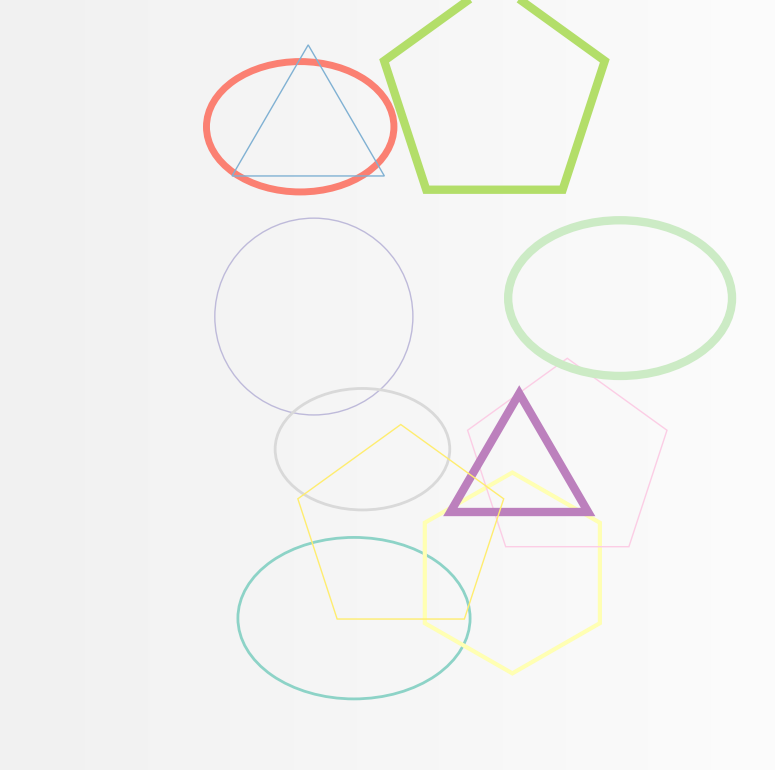[{"shape": "oval", "thickness": 1, "radius": 0.75, "center": [0.457, 0.197]}, {"shape": "hexagon", "thickness": 1.5, "radius": 0.65, "center": [0.661, 0.256]}, {"shape": "circle", "thickness": 0.5, "radius": 0.64, "center": [0.405, 0.589]}, {"shape": "oval", "thickness": 2.5, "radius": 0.6, "center": [0.387, 0.835]}, {"shape": "triangle", "thickness": 0.5, "radius": 0.57, "center": [0.398, 0.828]}, {"shape": "pentagon", "thickness": 3, "radius": 0.75, "center": [0.638, 0.875]}, {"shape": "pentagon", "thickness": 0.5, "radius": 0.68, "center": [0.732, 0.399]}, {"shape": "oval", "thickness": 1, "radius": 0.56, "center": [0.468, 0.417]}, {"shape": "triangle", "thickness": 3, "radius": 0.51, "center": [0.67, 0.386]}, {"shape": "oval", "thickness": 3, "radius": 0.72, "center": [0.8, 0.613]}, {"shape": "pentagon", "thickness": 0.5, "radius": 0.7, "center": [0.517, 0.309]}]